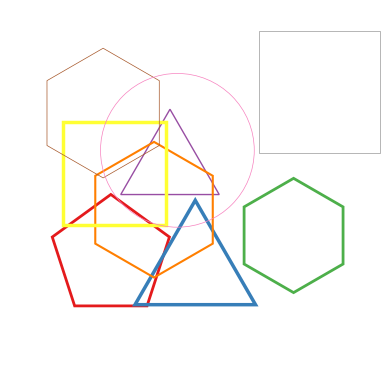[{"shape": "pentagon", "thickness": 2, "radius": 0.8, "center": [0.288, 0.335]}, {"shape": "triangle", "thickness": 2.5, "radius": 0.9, "center": [0.507, 0.299]}, {"shape": "hexagon", "thickness": 2, "radius": 0.74, "center": [0.763, 0.388]}, {"shape": "triangle", "thickness": 1, "radius": 0.74, "center": [0.441, 0.569]}, {"shape": "hexagon", "thickness": 1.5, "radius": 0.88, "center": [0.4, 0.455]}, {"shape": "square", "thickness": 2.5, "radius": 0.67, "center": [0.297, 0.55]}, {"shape": "hexagon", "thickness": 0.5, "radius": 0.84, "center": [0.268, 0.706]}, {"shape": "circle", "thickness": 0.5, "radius": 1.0, "center": [0.461, 0.61]}, {"shape": "square", "thickness": 0.5, "radius": 0.79, "center": [0.83, 0.762]}]